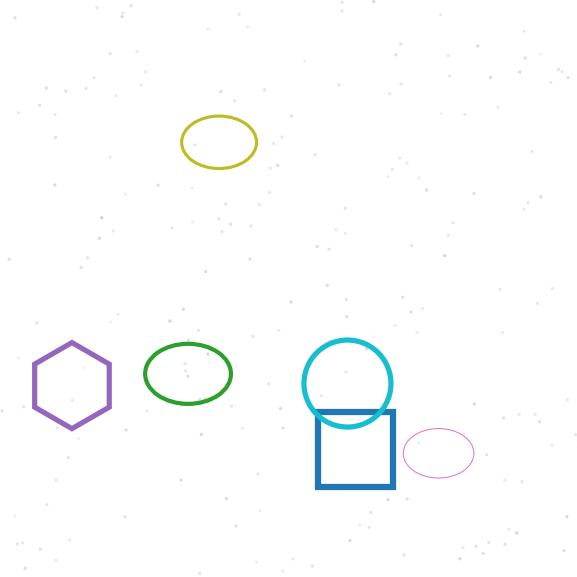[{"shape": "square", "thickness": 3, "radius": 0.32, "center": [0.615, 0.22]}, {"shape": "oval", "thickness": 2, "radius": 0.37, "center": [0.326, 0.352]}, {"shape": "hexagon", "thickness": 2.5, "radius": 0.37, "center": [0.125, 0.331]}, {"shape": "oval", "thickness": 0.5, "radius": 0.31, "center": [0.759, 0.214]}, {"shape": "oval", "thickness": 1.5, "radius": 0.32, "center": [0.379, 0.753]}, {"shape": "circle", "thickness": 2.5, "radius": 0.38, "center": [0.602, 0.335]}]